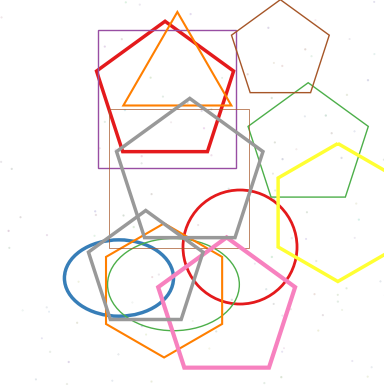[{"shape": "circle", "thickness": 2, "radius": 0.74, "center": [0.623, 0.358]}, {"shape": "pentagon", "thickness": 2.5, "radius": 0.94, "center": [0.429, 0.758]}, {"shape": "oval", "thickness": 2.5, "radius": 0.71, "center": [0.309, 0.278]}, {"shape": "pentagon", "thickness": 1, "radius": 0.82, "center": [0.8, 0.621]}, {"shape": "oval", "thickness": 1, "radius": 0.86, "center": [0.451, 0.261]}, {"shape": "square", "thickness": 1, "radius": 0.9, "center": [0.435, 0.742]}, {"shape": "hexagon", "thickness": 1.5, "radius": 0.87, "center": [0.426, 0.246]}, {"shape": "triangle", "thickness": 1.5, "radius": 0.81, "center": [0.461, 0.807]}, {"shape": "hexagon", "thickness": 2.5, "radius": 0.9, "center": [0.878, 0.448]}, {"shape": "pentagon", "thickness": 1, "radius": 0.67, "center": [0.728, 0.867]}, {"shape": "square", "thickness": 0.5, "radius": 0.9, "center": [0.465, 0.537]}, {"shape": "pentagon", "thickness": 3, "radius": 0.94, "center": [0.589, 0.196]}, {"shape": "pentagon", "thickness": 2.5, "radius": 0.78, "center": [0.379, 0.297]}, {"shape": "pentagon", "thickness": 2.5, "radius": 1.0, "center": [0.493, 0.544]}]